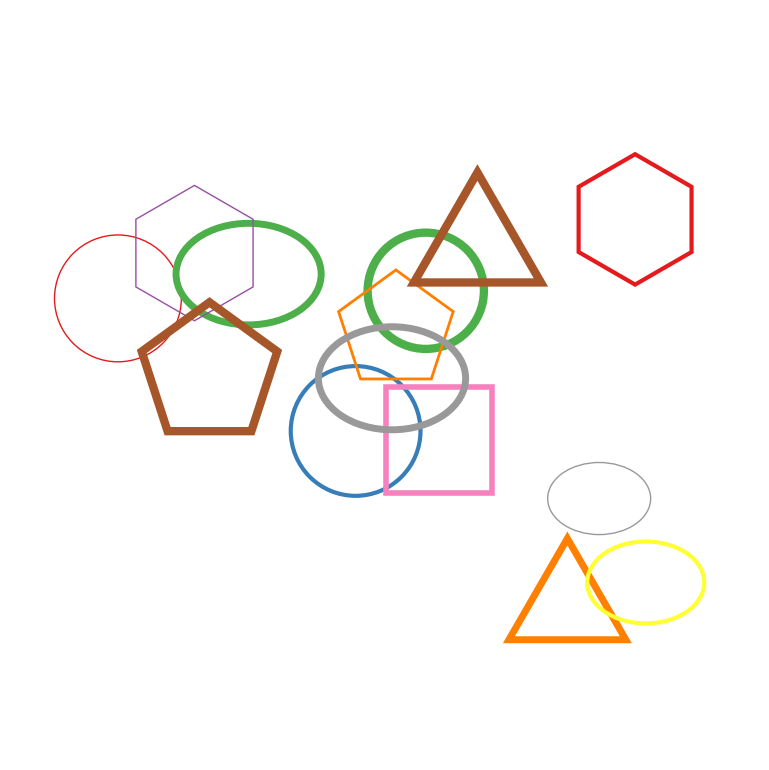[{"shape": "circle", "thickness": 0.5, "radius": 0.41, "center": [0.153, 0.612]}, {"shape": "hexagon", "thickness": 1.5, "radius": 0.42, "center": [0.825, 0.715]}, {"shape": "circle", "thickness": 1.5, "radius": 0.42, "center": [0.462, 0.44]}, {"shape": "oval", "thickness": 2.5, "radius": 0.47, "center": [0.323, 0.644]}, {"shape": "circle", "thickness": 3, "radius": 0.38, "center": [0.553, 0.622]}, {"shape": "hexagon", "thickness": 0.5, "radius": 0.44, "center": [0.253, 0.671]}, {"shape": "triangle", "thickness": 2.5, "radius": 0.44, "center": [0.737, 0.213]}, {"shape": "pentagon", "thickness": 1, "radius": 0.39, "center": [0.514, 0.571]}, {"shape": "oval", "thickness": 1.5, "radius": 0.38, "center": [0.839, 0.244]}, {"shape": "pentagon", "thickness": 3, "radius": 0.46, "center": [0.272, 0.515]}, {"shape": "triangle", "thickness": 3, "radius": 0.48, "center": [0.62, 0.681]}, {"shape": "square", "thickness": 2, "radius": 0.34, "center": [0.57, 0.428]}, {"shape": "oval", "thickness": 2.5, "radius": 0.48, "center": [0.509, 0.509]}, {"shape": "oval", "thickness": 0.5, "radius": 0.33, "center": [0.778, 0.353]}]